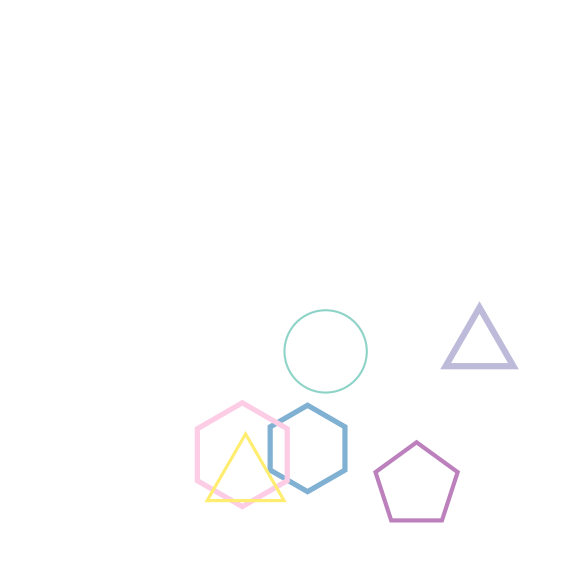[{"shape": "circle", "thickness": 1, "radius": 0.36, "center": [0.564, 0.391]}, {"shape": "triangle", "thickness": 3, "radius": 0.34, "center": [0.83, 0.399]}, {"shape": "hexagon", "thickness": 2.5, "radius": 0.37, "center": [0.533, 0.223]}, {"shape": "hexagon", "thickness": 2.5, "radius": 0.45, "center": [0.42, 0.212]}, {"shape": "pentagon", "thickness": 2, "radius": 0.37, "center": [0.721, 0.158]}, {"shape": "triangle", "thickness": 1.5, "radius": 0.38, "center": [0.425, 0.171]}]